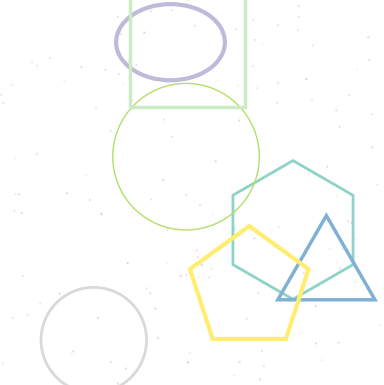[{"shape": "hexagon", "thickness": 2, "radius": 0.9, "center": [0.761, 0.403]}, {"shape": "oval", "thickness": 3, "radius": 0.71, "center": [0.443, 0.89]}, {"shape": "triangle", "thickness": 2.5, "radius": 0.73, "center": [0.848, 0.294]}, {"shape": "circle", "thickness": 1, "radius": 0.95, "center": [0.483, 0.593]}, {"shape": "circle", "thickness": 2, "radius": 0.68, "center": [0.244, 0.117]}, {"shape": "square", "thickness": 2.5, "radius": 0.74, "center": [0.487, 0.87]}, {"shape": "pentagon", "thickness": 3, "radius": 0.81, "center": [0.647, 0.251]}]